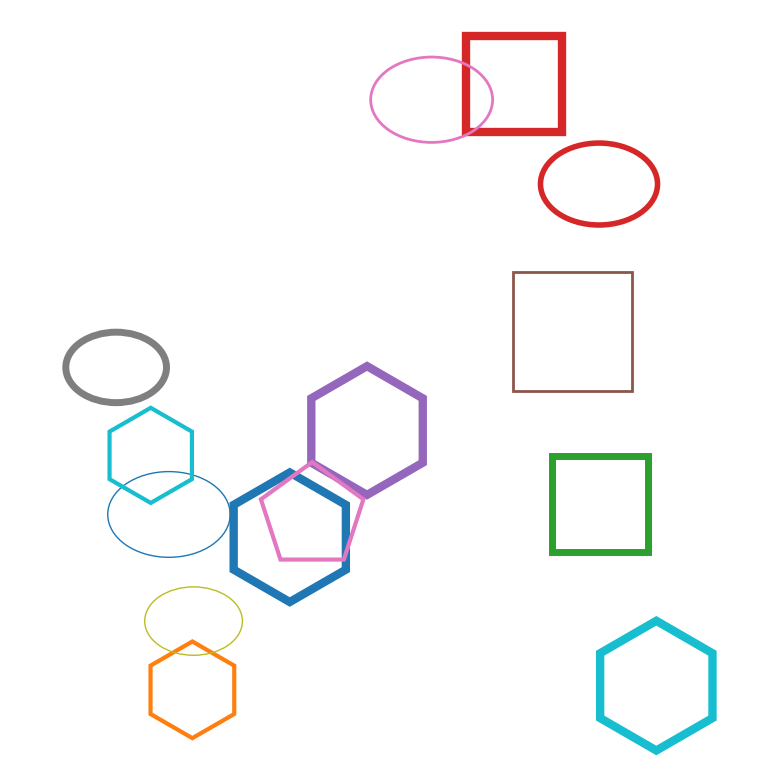[{"shape": "oval", "thickness": 0.5, "radius": 0.4, "center": [0.219, 0.332]}, {"shape": "hexagon", "thickness": 3, "radius": 0.42, "center": [0.376, 0.302]}, {"shape": "hexagon", "thickness": 1.5, "radius": 0.31, "center": [0.25, 0.104]}, {"shape": "square", "thickness": 2.5, "radius": 0.31, "center": [0.779, 0.346]}, {"shape": "square", "thickness": 3, "radius": 0.31, "center": [0.668, 0.891]}, {"shape": "oval", "thickness": 2, "radius": 0.38, "center": [0.778, 0.761]}, {"shape": "hexagon", "thickness": 3, "radius": 0.42, "center": [0.477, 0.441]}, {"shape": "square", "thickness": 1, "radius": 0.38, "center": [0.743, 0.569]}, {"shape": "pentagon", "thickness": 1.5, "radius": 0.35, "center": [0.405, 0.33]}, {"shape": "oval", "thickness": 1, "radius": 0.4, "center": [0.561, 0.87]}, {"shape": "oval", "thickness": 2.5, "radius": 0.33, "center": [0.151, 0.523]}, {"shape": "oval", "thickness": 0.5, "radius": 0.32, "center": [0.251, 0.193]}, {"shape": "hexagon", "thickness": 1.5, "radius": 0.31, "center": [0.196, 0.409]}, {"shape": "hexagon", "thickness": 3, "radius": 0.42, "center": [0.852, 0.11]}]